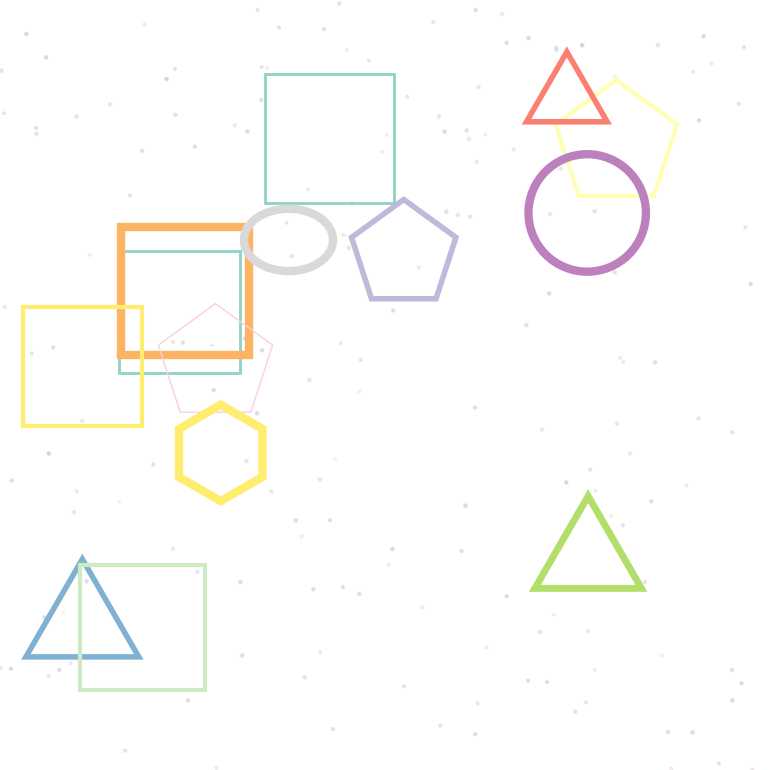[{"shape": "square", "thickness": 1, "radius": 0.39, "center": [0.233, 0.595]}, {"shape": "square", "thickness": 1, "radius": 0.42, "center": [0.428, 0.821]}, {"shape": "pentagon", "thickness": 1.5, "radius": 0.42, "center": [0.801, 0.813]}, {"shape": "pentagon", "thickness": 2, "radius": 0.36, "center": [0.524, 0.67]}, {"shape": "triangle", "thickness": 2, "radius": 0.3, "center": [0.736, 0.872]}, {"shape": "triangle", "thickness": 2, "radius": 0.42, "center": [0.107, 0.189]}, {"shape": "square", "thickness": 3, "radius": 0.42, "center": [0.24, 0.622]}, {"shape": "triangle", "thickness": 2.5, "radius": 0.4, "center": [0.764, 0.276]}, {"shape": "pentagon", "thickness": 0.5, "radius": 0.39, "center": [0.28, 0.528]}, {"shape": "oval", "thickness": 3, "radius": 0.29, "center": [0.375, 0.688]}, {"shape": "circle", "thickness": 3, "radius": 0.38, "center": [0.763, 0.723]}, {"shape": "square", "thickness": 1.5, "radius": 0.41, "center": [0.185, 0.185]}, {"shape": "hexagon", "thickness": 3, "radius": 0.31, "center": [0.287, 0.412]}, {"shape": "square", "thickness": 1.5, "radius": 0.39, "center": [0.107, 0.524]}]